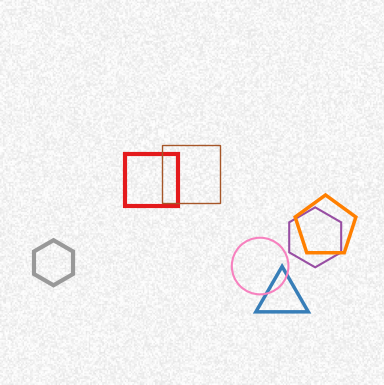[{"shape": "square", "thickness": 3, "radius": 0.34, "center": [0.393, 0.532]}, {"shape": "triangle", "thickness": 2.5, "radius": 0.39, "center": [0.733, 0.229]}, {"shape": "hexagon", "thickness": 1.5, "radius": 0.39, "center": [0.819, 0.384]}, {"shape": "pentagon", "thickness": 2.5, "radius": 0.41, "center": [0.845, 0.411]}, {"shape": "square", "thickness": 1, "radius": 0.38, "center": [0.496, 0.548]}, {"shape": "circle", "thickness": 1.5, "radius": 0.37, "center": [0.676, 0.309]}, {"shape": "hexagon", "thickness": 3, "radius": 0.29, "center": [0.139, 0.318]}]